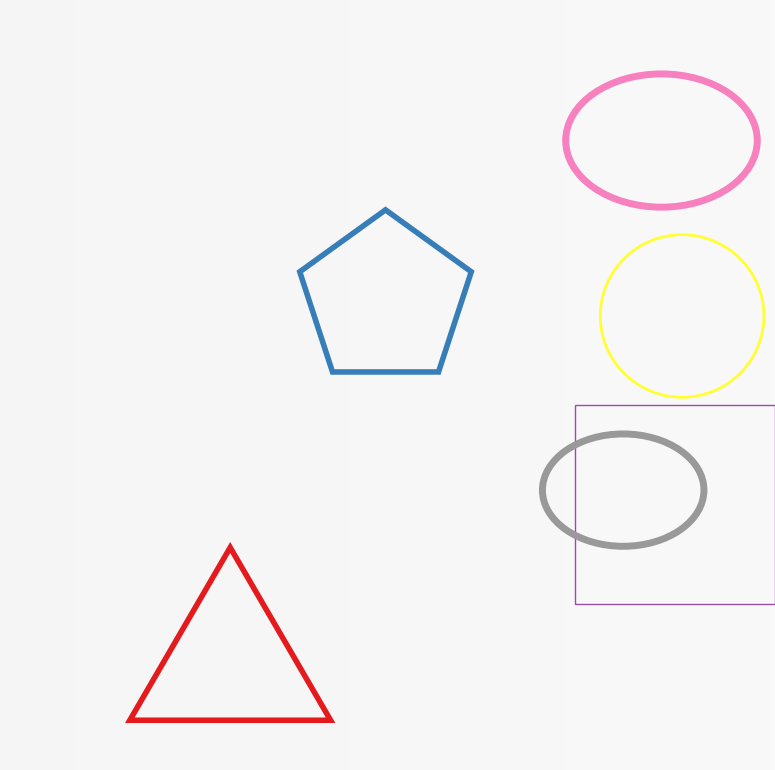[{"shape": "triangle", "thickness": 2, "radius": 0.75, "center": [0.297, 0.139]}, {"shape": "pentagon", "thickness": 2, "radius": 0.58, "center": [0.497, 0.611]}, {"shape": "square", "thickness": 0.5, "radius": 0.65, "center": [0.872, 0.345]}, {"shape": "circle", "thickness": 1, "radius": 0.53, "center": [0.88, 0.59]}, {"shape": "oval", "thickness": 2.5, "radius": 0.62, "center": [0.854, 0.817]}, {"shape": "oval", "thickness": 2.5, "radius": 0.52, "center": [0.804, 0.363]}]